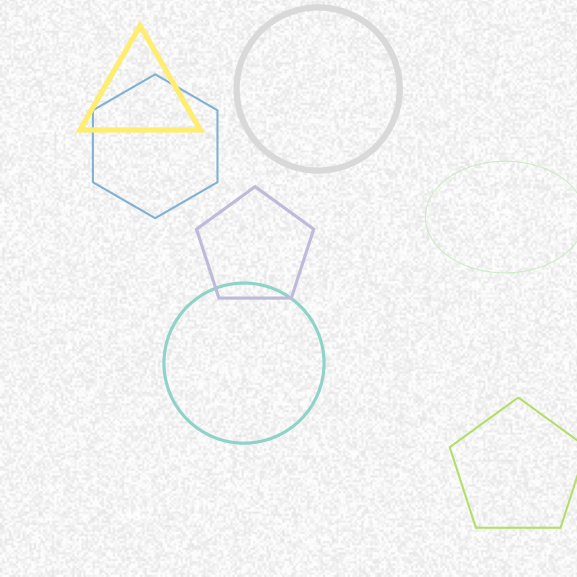[{"shape": "circle", "thickness": 1.5, "radius": 0.69, "center": [0.422, 0.37]}, {"shape": "pentagon", "thickness": 1.5, "radius": 0.53, "center": [0.442, 0.569]}, {"shape": "hexagon", "thickness": 1, "radius": 0.62, "center": [0.269, 0.746]}, {"shape": "pentagon", "thickness": 1, "radius": 0.62, "center": [0.897, 0.186]}, {"shape": "circle", "thickness": 3, "radius": 0.71, "center": [0.551, 0.845]}, {"shape": "oval", "thickness": 0.5, "radius": 0.69, "center": [0.875, 0.623]}, {"shape": "triangle", "thickness": 2.5, "radius": 0.6, "center": [0.243, 0.834]}]